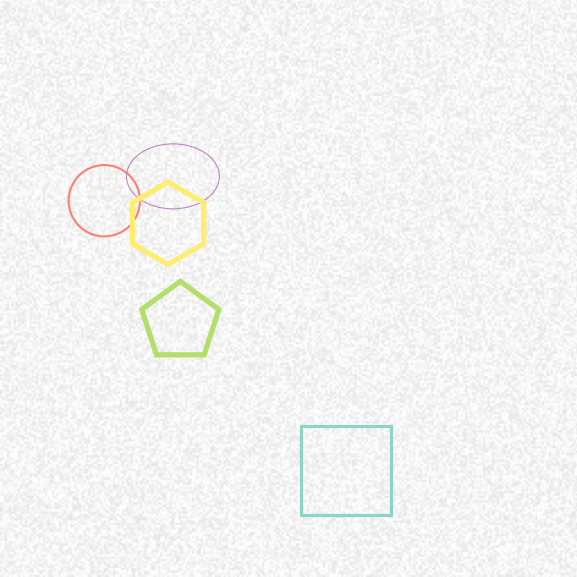[{"shape": "square", "thickness": 1.5, "radius": 0.39, "center": [0.599, 0.184]}, {"shape": "circle", "thickness": 1, "radius": 0.31, "center": [0.181, 0.652]}, {"shape": "pentagon", "thickness": 2.5, "radius": 0.35, "center": [0.312, 0.442]}, {"shape": "oval", "thickness": 0.5, "radius": 0.4, "center": [0.299, 0.694]}, {"shape": "hexagon", "thickness": 2.5, "radius": 0.36, "center": [0.291, 0.613]}]